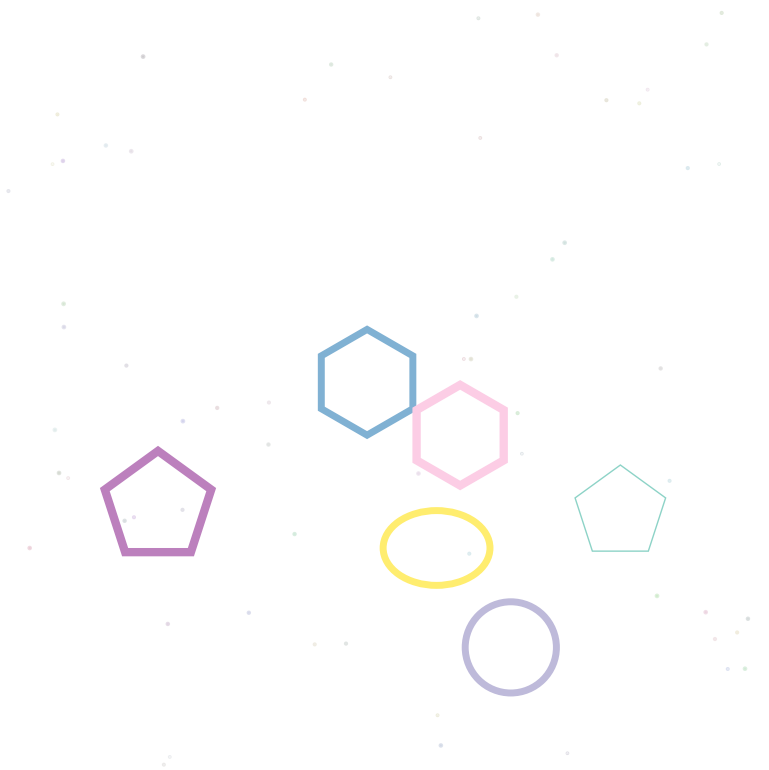[{"shape": "pentagon", "thickness": 0.5, "radius": 0.31, "center": [0.806, 0.334]}, {"shape": "circle", "thickness": 2.5, "radius": 0.3, "center": [0.663, 0.159]}, {"shape": "hexagon", "thickness": 2.5, "radius": 0.34, "center": [0.477, 0.504]}, {"shape": "hexagon", "thickness": 3, "radius": 0.33, "center": [0.598, 0.435]}, {"shape": "pentagon", "thickness": 3, "radius": 0.36, "center": [0.205, 0.342]}, {"shape": "oval", "thickness": 2.5, "radius": 0.35, "center": [0.567, 0.288]}]